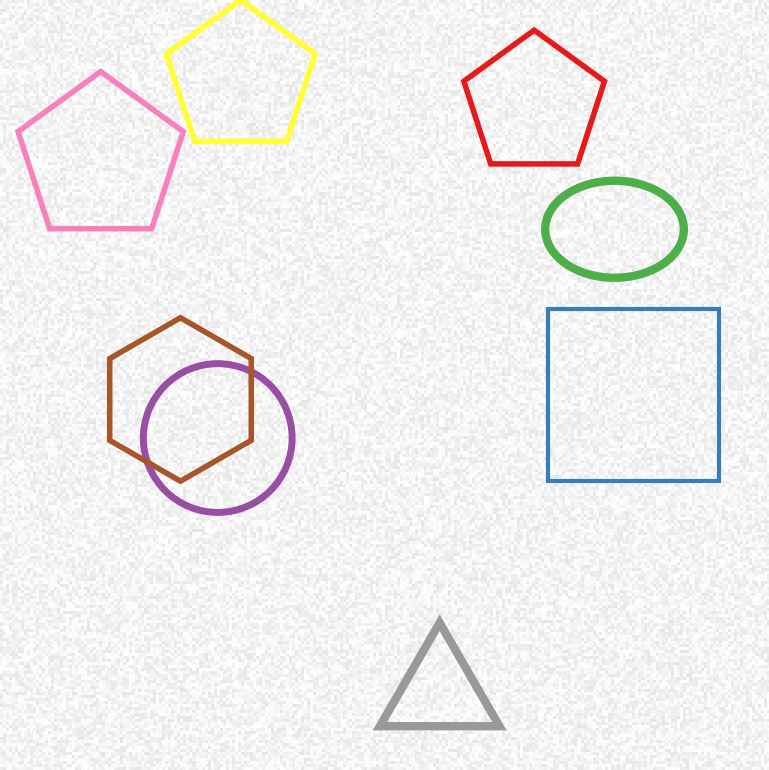[{"shape": "pentagon", "thickness": 2, "radius": 0.48, "center": [0.694, 0.865]}, {"shape": "square", "thickness": 1.5, "radius": 0.56, "center": [0.822, 0.487]}, {"shape": "oval", "thickness": 3, "radius": 0.45, "center": [0.798, 0.702]}, {"shape": "circle", "thickness": 2.5, "radius": 0.48, "center": [0.283, 0.431]}, {"shape": "pentagon", "thickness": 2, "radius": 0.51, "center": [0.313, 0.899]}, {"shape": "hexagon", "thickness": 2, "radius": 0.53, "center": [0.234, 0.481]}, {"shape": "pentagon", "thickness": 2, "radius": 0.56, "center": [0.131, 0.794]}, {"shape": "triangle", "thickness": 3, "radius": 0.45, "center": [0.571, 0.102]}]